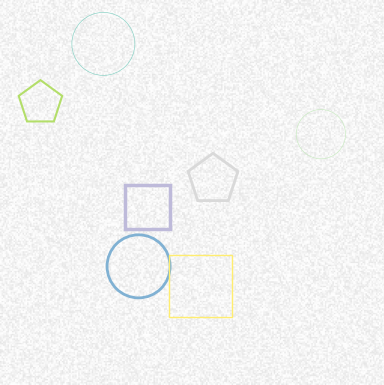[{"shape": "circle", "thickness": 0.5, "radius": 0.41, "center": [0.268, 0.886]}, {"shape": "square", "thickness": 2.5, "radius": 0.29, "center": [0.384, 0.462]}, {"shape": "circle", "thickness": 2, "radius": 0.41, "center": [0.36, 0.308]}, {"shape": "pentagon", "thickness": 1.5, "radius": 0.3, "center": [0.105, 0.733]}, {"shape": "pentagon", "thickness": 2, "radius": 0.34, "center": [0.553, 0.534]}, {"shape": "circle", "thickness": 0.5, "radius": 0.32, "center": [0.834, 0.652]}, {"shape": "square", "thickness": 1, "radius": 0.41, "center": [0.521, 0.257]}]